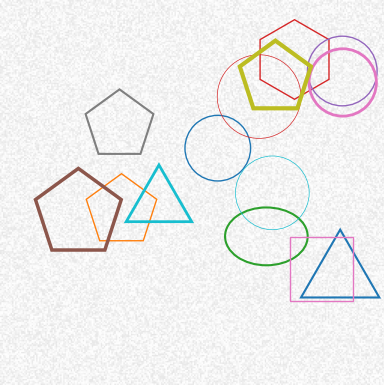[{"shape": "triangle", "thickness": 1.5, "radius": 0.59, "center": [0.884, 0.286]}, {"shape": "circle", "thickness": 1, "radius": 0.43, "center": [0.566, 0.615]}, {"shape": "pentagon", "thickness": 1, "radius": 0.48, "center": [0.316, 0.453]}, {"shape": "oval", "thickness": 1.5, "radius": 0.54, "center": [0.692, 0.386]}, {"shape": "hexagon", "thickness": 1, "radius": 0.52, "center": [0.765, 0.845]}, {"shape": "circle", "thickness": 0.5, "radius": 0.54, "center": [0.673, 0.749]}, {"shape": "circle", "thickness": 1, "radius": 0.45, "center": [0.889, 0.816]}, {"shape": "pentagon", "thickness": 2.5, "radius": 0.59, "center": [0.204, 0.445]}, {"shape": "circle", "thickness": 2, "radius": 0.44, "center": [0.89, 0.786]}, {"shape": "square", "thickness": 1, "radius": 0.41, "center": [0.835, 0.3]}, {"shape": "pentagon", "thickness": 1.5, "radius": 0.46, "center": [0.31, 0.675]}, {"shape": "pentagon", "thickness": 3, "radius": 0.49, "center": [0.715, 0.797]}, {"shape": "circle", "thickness": 0.5, "radius": 0.48, "center": [0.707, 0.499]}, {"shape": "triangle", "thickness": 2, "radius": 0.49, "center": [0.413, 0.473]}]